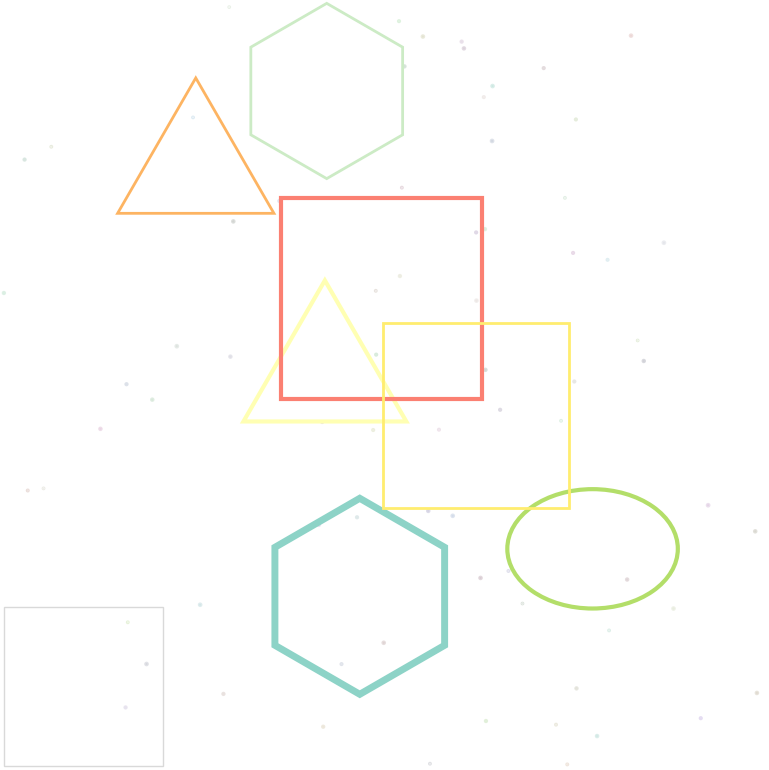[{"shape": "hexagon", "thickness": 2.5, "radius": 0.64, "center": [0.467, 0.226]}, {"shape": "triangle", "thickness": 1.5, "radius": 0.61, "center": [0.422, 0.514]}, {"shape": "square", "thickness": 1.5, "radius": 0.65, "center": [0.495, 0.612]}, {"shape": "triangle", "thickness": 1, "radius": 0.59, "center": [0.254, 0.782]}, {"shape": "oval", "thickness": 1.5, "radius": 0.55, "center": [0.77, 0.287]}, {"shape": "square", "thickness": 0.5, "radius": 0.52, "center": [0.108, 0.109]}, {"shape": "hexagon", "thickness": 1, "radius": 0.57, "center": [0.424, 0.882]}, {"shape": "square", "thickness": 1, "radius": 0.6, "center": [0.618, 0.46]}]